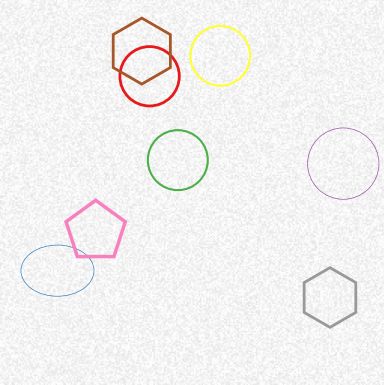[{"shape": "circle", "thickness": 2, "radius": 0.39, "center": [0.389, 0.802]}, {"shape": "oval", "thickness": 0.5, "radius": 0.47, "center": [0.149, 0.297]}, {"shape": "circle", "thickness": 1.5, "radius": 0.39, "center": [0.462, 0.584]}, {"shape": "circle", "thickness": 0.5, "radius": 0.46, "center": [0.892, 0.575]}, {"shape": "circle", "thickness": 1.5, "radius": 0.39, "center": [0.572, 0.855]}, {"shape": "hexagon", "thickness": 2, "radius": 0.43, "center": [0.368, 0.867]}, {"shape": "pentagon", "thickness": 2.5, "radius": 0.4, "center": [0.248, 0.399]}, {"shape": "hexagon", "thickness": 2, "radius": 0.39, "center": [0.857, 0.227]}]